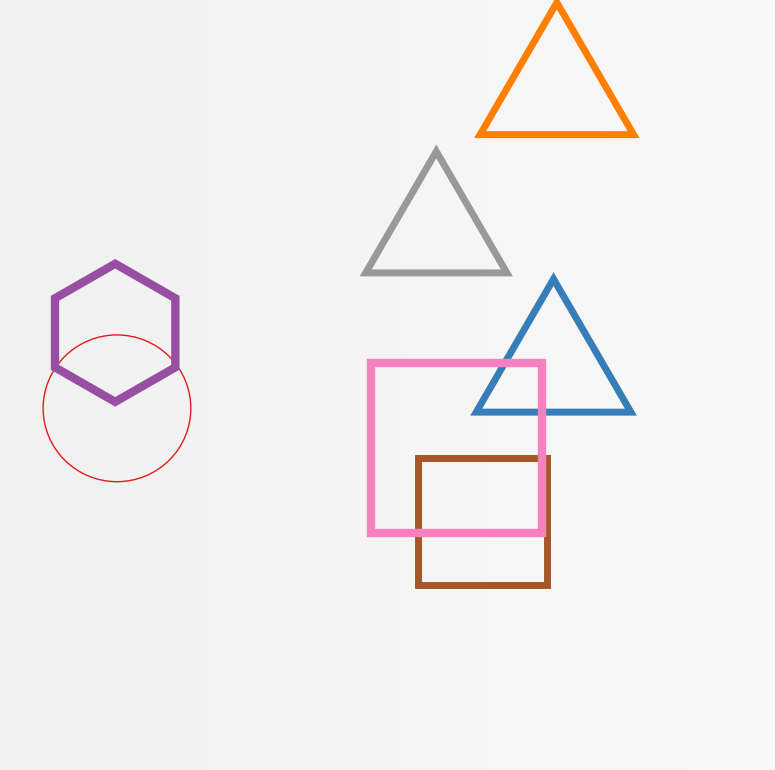[{"shape": "circle", "thickness": 0.5, "radius": 0.48, "center": [0.151, 0.47]}, {"shape": "triangle", "thickness": 2.5, "radius": 0.58, "center": [0.714, 0.522]}, {"shape": "hexagon", "thickness": 3, "radius": 0.45, "center": [0.149, 0.568]}, {"shape": "triangle", "thickness": 2.5, "radius": 0.57, "center": [0.719, 0.882]}, {"shape": "square", "thickness": 2.5, "radius": 0.41, "center": [0.622, 0.323]}, {"shape": "square", "thickness": 3, "radius": 0.55, "center": [0.589, 0.418]}, {"shape": "triangle", "thickness": 2.5, "radius": 0.53, "center": [0.563, 0.698]}]